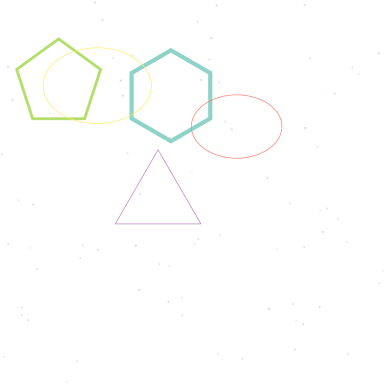[{"shape": "hexagon", "thickness": 3, "radius": 0.59, "center": [0.444, 0.751]}, {"shape": "oval", "thickness": 0.5, "radius": 0.59, "center": [0.615, 0.671]}, {"shape": "pentagon", "thickness": 2, "radius": 0.57, "center": [0.152, 0.784]}, {"shape": "triangle", "thickness": 0.5, "radius": 0.64, "center": [0.411, 0.483]}, {"shape": "oval", "thickness": 0.5, "radius": 0.7, "center": [0.253, 0.777]}]